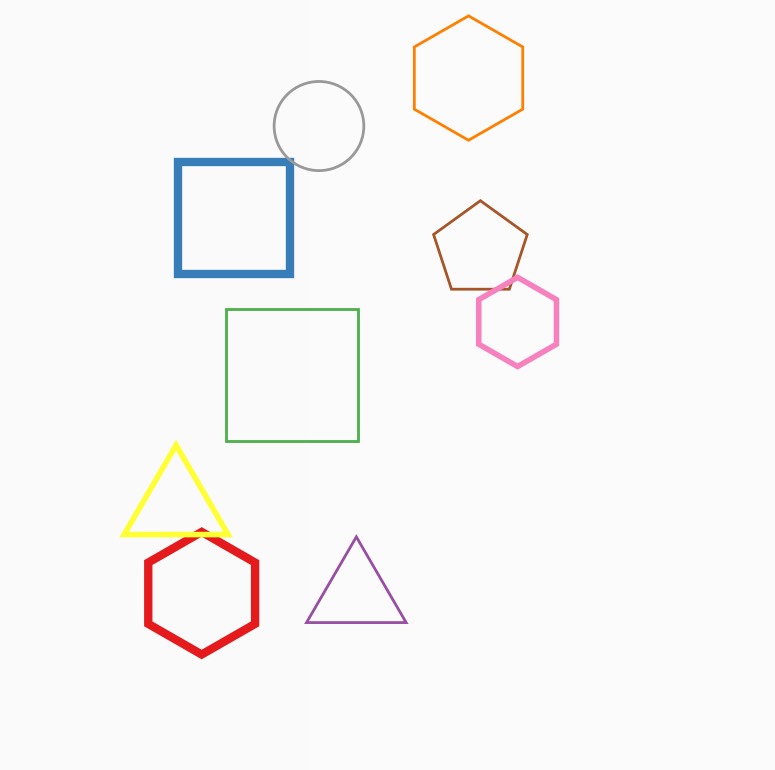[{"shape": "hexagon", "thickness": 3, "radius": 0.4, "center": [0.26, 0.23]}, {"shape": "square", "thickness": 3, "radius": 0.36, "center": [0.302, 0.717]}, {"shape": "square", "thickness": 1, "radius": 0.43, "center": [0.377, 0.513]}, {"shape": "triangle", "thickness": 1, "radius": 0.37, "center": [0.46, 0.229]}, {"shape": "hexagon", "thickness": 1, "radius": 0.4, "center": [0.605, 0.899]}, {"shape": "triangle", "thickness": 2, "radius": 0.39, "center": [0.227, 0.344]}, {"shape": "pentagon", "thickness": 1, "radius": 0.32, "center": [0.62, 0.676]}, {"shape": "hexagon", "thickness": 2, "radius": 0.29, "center": [0.668, 0.582]}, {"shape": "circle", "thickness": 1, "radius": 0.29, "center": [0.412, 0.836]}]